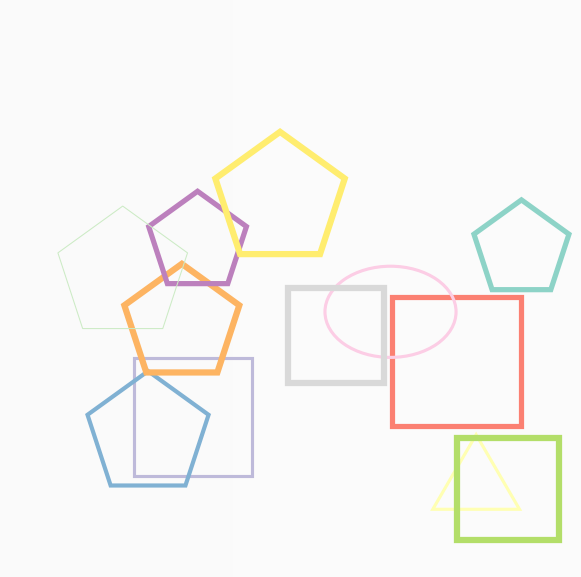[{"shape": "pentagon", "thickness": 2.5, "radius": 0.43, "center": [0.897, 0.567]}, {"shape": "triangle", "thickness": 1.5, "radius": 0.43, "center": [0.819, 0.16]}, {"shape": "square", "thickness": 1.5, "radius": 0.51, "center": [0.332, 0.277]}, {"shape": "square", "thickness": 2.5, "radius": 0.56, "center": [0.786, 0.374]}, {"shape": "pentagon", "thickness": 2, "radius": 0.55, "center": [0.255, 0.247]}, {"shape": "pentagon", "thickness": 3, "radius": 0.52, "center": [0.313, 0.438]}, {"shape": "square", "thickness": 3, "radius": 0.44, "center": [0.874, 0.153]}, {"shape": "oval", "thickness": 1.5, "radius": 0.56, "center": [0.672, 0.459]}, {"shape": "square", "thickness": 3, "radius": 0.41, "center": [0.578, 0.418]}, {"shape": "pentagon", "thickness": 2.5, "radius": 0.44, "center": [0.34, 0.58]}, {"shape": "pentagon", "thickness": 0.5, "radius": 0.59, "center": [0.211, 0.525]}, {"shape": "pentagon", "thickness": 3, "radius": 0.59, "center": [0.482, 0.654]}]